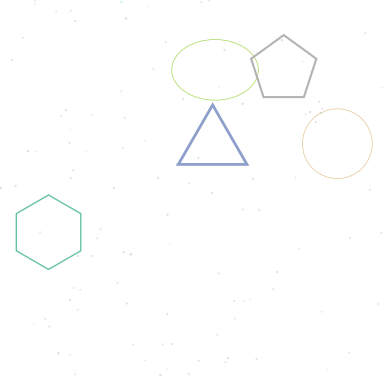[{"shape": "hexagon", "thickness": 1, "radius": 0.48, "center": [0.126, 0.397]}, {"shape": "triangle", "thickness": 2, "radius": 0.51, "center": [0.552, 0.624]}, {"shape": "oval", "thickness": 0.5, "radius": 0.56, "center": [0.559, 0.819]}, {"shape": "circle", "thickness": 0.5, "radius": 0.45, "center": [0.876, 0.627]}, {"shape": "pentagon", "thickness": 1.5, "radius": 0.45, "center": [0.737, 0.82]}]